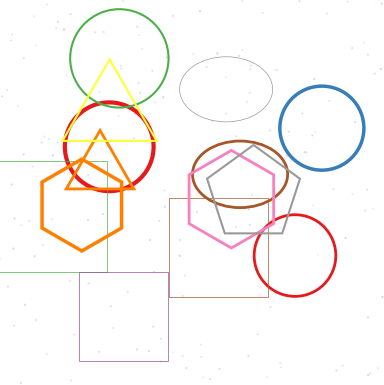[{"shape": "circle", "thickness": 3, "radius": 0.58, "center": [0.284, 0.619]}, {"shape": "circle", "thickness": 2, "radius": 0.53, "center": [0.766, 0.336]}, {"shape": "circle", "thickness": 2.5, "radius": 0.55, "center": [0.836, 0.667]}, {"shape": "circle", "thickness": 1.5, "radius": 0.64, "center": [0.31, 0.848]}, {"shape": "square", "thickness": 0.5, "radius": 0.72, "center": [0.133, 0.438]}, {"shape": "square", "thickness": 0.5, "radius": 0.58, "center": [0.321, 0.178]}, {"shape": "hexagon", "thickness": 2.5, "radius": 0.6, "center": [0.213, 0.467]}, {"shape": "triangle", "thickness": 2, "radius": 0.51, "center": [0.26, 0.56]}, {"shape": "triangle", "thickness": 1.5, "radius": 0.71, "center": [0.285, 0.705]}, {"shape": "square", "thickness": 0.5, "radius": 0.64, "center": [0.567, 0.356]}, {"shape": "oval", "thickness": 2, "radius": 0.62, "center": [0.624, 0.547]}, {"shape": "hexagon", "thickness": 2, "radius": 0.63, "center": [0.601, 0.483]}, {"shape": "oval", "thickness": 0.5, "radius": 0.6, "center": [0.587, 0.768]}, {"shape": "pentagon", "thickness": 1.5, "radius": 0.63, "center": [0.658, 0.497]}]